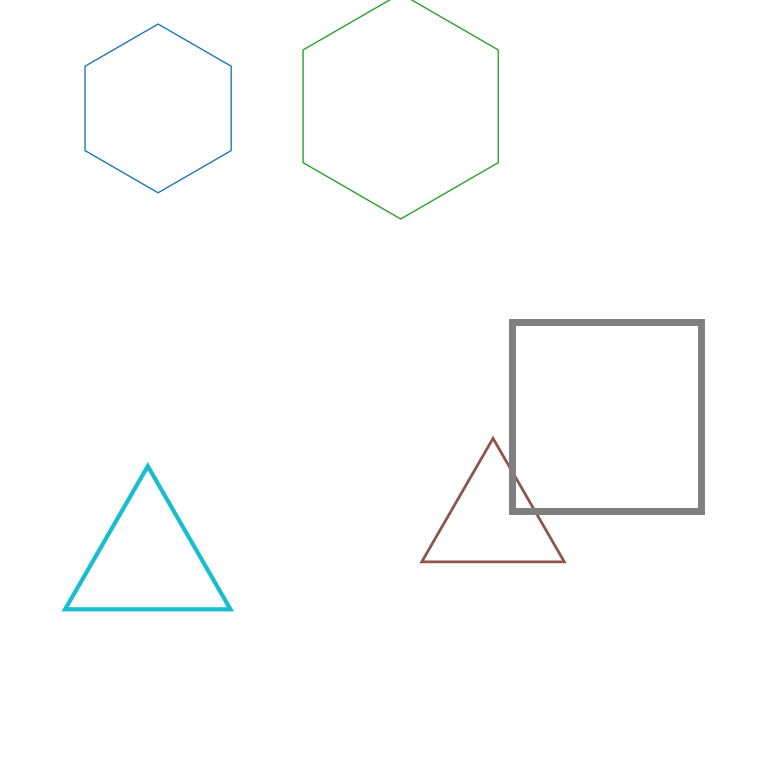[{"shape": "hexagon", "thickness": 0.5, "radius": 0.55, "center": [0.205, 0.859]}, {"shape": "hexagon", "thickness": 0.5, "radius": 0.73, "center": [0.52, 0.862]}, {"shape": "triangle", "thickness": 1, "radius": 0.53, "center": [0.64, 0.324]}, {"shape": "square", "thickness": 2.5, "radius": 0.61, "center": [0.787, 0.459]}, {"shape": "triangle", "thickness": 1.5, "radius": 0.62, "center": [0.192, 0.271]}]